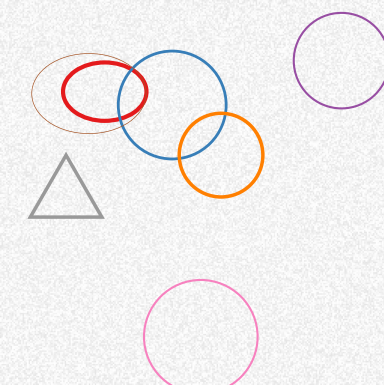[{"shape": "oval", "thickness": 3, "radius": 0.54, "center": [0.272, 0.762]}, {"shape": "circle", "thickness": 2, "radius": 0.7, "center": [0.447, 0.727]}, {"shape": "circle", "thickness": 1.5, "radius": 0.62, "center": [0.887, 0.842]}, {"shape": "circle", "thickness": 2.5, "radius": 0.54, "center": [0.574, 0.597]}, {"shape": "oval", "thickness": 0.5, "radius": 0.74, "center": [0.231, 0.757]}, {"shape": "circle", "thickness": 1.5, "radius": 0.74, "center": [0.522, 0.125]}, {"shape": "triangle", "thickness": 2.5, "radius": 0.54, "center": [0.172, 0.49]}]